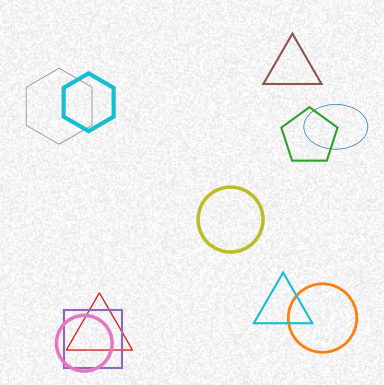[{"shape": "oval", "thickness": 0.5, "radius": 0.42, "center": [0.872, 0.671]}, {"shape": "circle", "thickness": 2, "radius": 0.44, "center": [0.838, 0.174]}, {"shape": "pentagon", "thickness": 1.5, "radius": 0.38, "center": [0.804, 0.645]}, {"shape": "triangle", "thickness": 1, "radius": 0.5, "center": [0.258, 0.14]}, {"shape": "square", "thickness": 1.5, "radius": 0.38, "center": [0.241, 0.119]}, {"shape": "triangle", "thickness": 1.5, "radius": 0.44, "center": [0.76, 0.825]}, {"shape": "circle", "thickness": 2.5, "radius": 0.36, "center": [0.219, 0.108]}, {"shape": "hexagon", "thickness": 0.5, "radius": 0.49, "center": [0.153, 0.724]}, {"shape": "circle", "thickness": 2.5, "radius": 0.42, "center": [0.599, 0.43]}, {"shape": "hexagon", "thickness": 3, "radius": 0.37, "center": [0.23, 0.734]}, {"shape": "triangle", "thickness": 1.5, "radius": 0.44, "center": [0.735, 0.204]}]